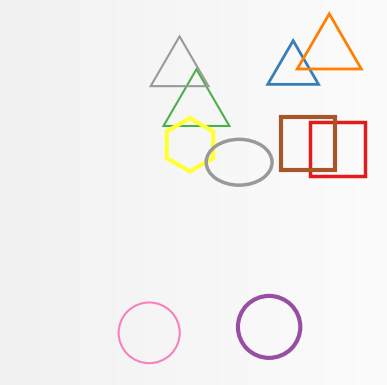[{"shape": "square", "thickness": 2.5, "radius": 0.35, "center": [0.871, 0.612]}, {"shape": "triangle", "thickness": 2, "radius": 0.38, "center": [0.756, 0.819]}, {"shape": "triangle", "thickness": 1.5, "radius": 0.49, "center": [0.507, 0.722]}, {"shape": "circle", "thickness": 3, "radius": 0.4, "center": [0.694, 0.151]}, {"shape": "triangle", "thickness": 2, "radius": 0.48, "center": [0.85, 0.869]}, {"shape": "hexagon", "thickness": 3, "radius": 0.35, "center": [0.49, 0.624]}, {"shape": "square", "thickness": 3, "radius": 0.34, "center": [0.795, 0.628]}, {"shape": "circle", "thickness": 1.5, "radius": 0.39, "center": [0.385, 0.136]}, {"shape": "oval", "thickness": 2.5, "radius": 0.42, "center": [0.617, 0.579]}, {"shape": "triangle", "thickness": 1.5, "radius": 0.43, "center": [0.463, 0.819]}]